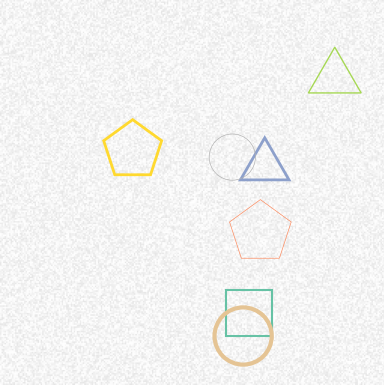[{"shape": "square", "thickness": 1.5, "radius": 0.3, "center": [0.647, 0.188]}, {"shape": "pentagon", "thickness": 0.5, "radius": 0.42, "center": [0.676, 0.397]}, {"shape": "triangle", "thickness": 2, "radius": 0.36, "center": [0.688, 0.569]}, {"shape": "triangle", "thickness": 1, "radius": 0.4, "center": [0.87, 0.798]}, {"shape": "pentagon", "thickness": 2, "radius": 0.4, "center": [0.345, 0.61]}, {"shape": "circle", "thickness": 3, "radius": 0.37, "center": [0.632, 0.127]}, {"shape": "circle", "thickness": 0.5, "radius": 0.3, "center": [0.603, 0.592]}]